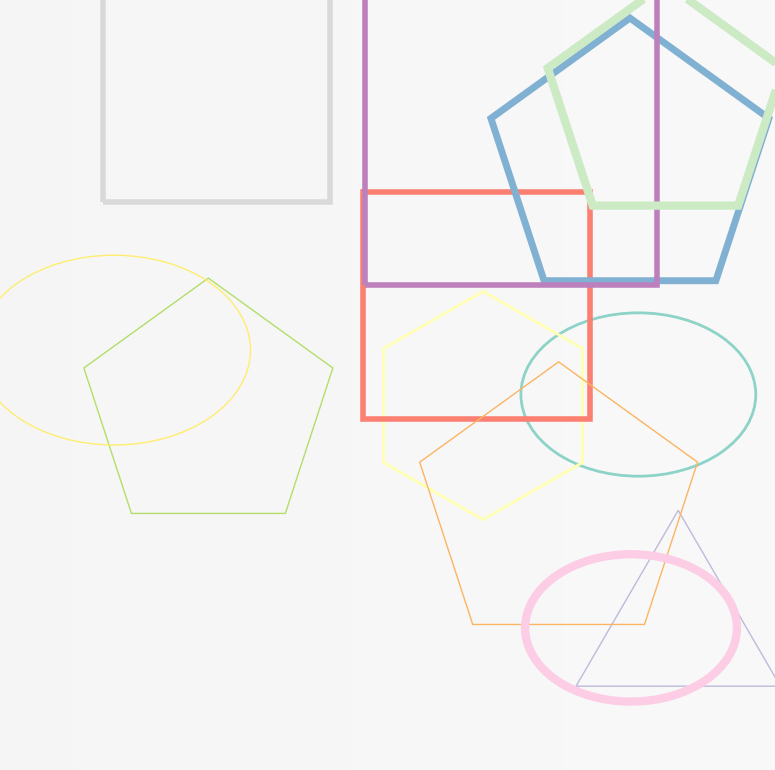[{"shape": "oval", "thickness": 1, "radius": 0.76, "center": [0.824, 0.488]}, {"shape": "hexagon", "thickness": 1, "radius": 0.74, "center": [0.623, 0.473]}, {"shape": "triangle", "thickness": 0.5, "radius": 0.76, "center": [0.875, 0.185]}, {"shape": "square", "thickness": 2, "radius": 0.74, "center": [0.615, 0.603]}, {"shape": "pentagon", "thickness": 2.5, "radius": 0.94, "center": [0.813, 0.788]}, {"shape": "pentagon", "thickness": 0.5, "radius": 0.94, "center": [0.721, 0.342]}, {"shape": "pentagon", "thickness": 0.5, "radius": 0.84, "center": [0.269, 0.47]}, {"shape": "oval", "thickness": 3, "radius": 0.68, "center": [0.814, 0.185]}, {"shape": "square", "thickness": 2, "radius": 0.74, "center": [0.279, 0.885]}, {"shape": "square", "thickness": 2, "radius": 0.94, "center": [0.66, 0.818]}, {"shape": "pentagon", "thickness": 3, "radius": 0.8, "center": [0.859, 0.862]}, {"shape": "oval", "thickness": 0.5, "radius": 0.88, "center": [0.147, 0.545]}]